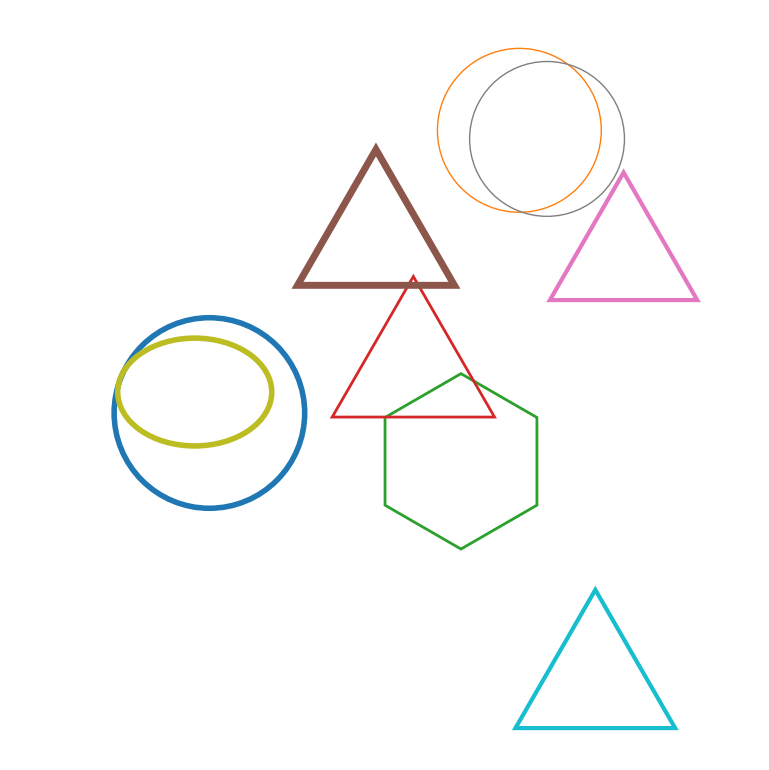[{"shape": "circle", "thickness": 2, "radius": 0.62, "center": [0.272, 0.464]}, {"shape": "circle", "thickness": 0.5, "radius": 0.53, "center": [0.674, 0.831]}, {"shape": "hexagon", "thickness": 1, "radius": 0.57, "center": [0.599, 0.401]}, {"shape": "triangle", "thickness": 1, "radius": 0.61, "center": [0.537, 0.519]}, {"shape": "triangle", "thickness": 2.5, "radius": 0.59, "center": [0.488, 0.688]}, {"shape": "triangle", "thickness": 1.5, "radius": 0.55, "center": [0.81, 0.666]}, {"shape": "circle", "thickness": 0.5, "radius": 0.5, "center": [0.71, 0.82]}, {"shape": "oval", "thickness": 2, "radius": 0.5, "center": [0.253, 0.491]}, {"shape": "triangle", "thickness": 1.5, "radius": 0.6, "center": [0.773, 0.114]}]